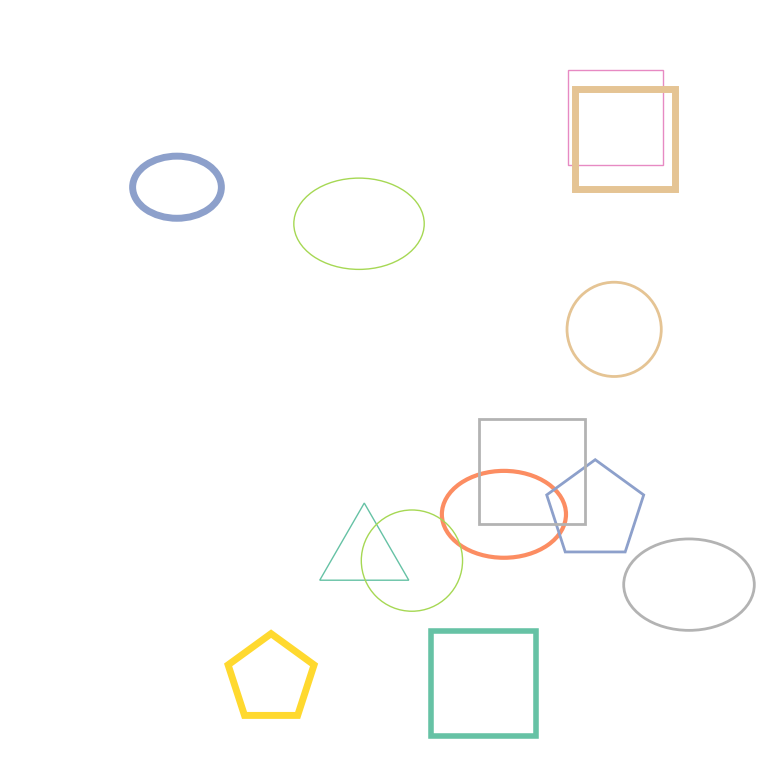[{"shape": "triangle", "thickness": 0.5, "radius": 0.33, "center": [0.473, 0.28]}, {"shape": "square", "thickness": 2, "radius": 0.34, "center": [0.628, 0.112]}, {"shape": "oval", "thickness": 1.5, "radius": 0.4, "center": [0.654, 0.332]}, {"shape": "pentagon", "thickness": 1, "radius": 0.33, "center": [0.773, 0.337]}, {"shape": "oval", "thickness": 2.5, "radius": 0.29, "center": [0.23, 0.757]}, {"shape": "square", "thickness": 0.5, "radius": 0.31, "center": [0.799, 0.847]}, {"shape": "circle", "thickness": 0.5, "radius": 0.33, "center": [0.535, 0.272]}, {"shape": "oval", "thickness": 0.5, "radius": 0.42, "center": [0.466, 0.709]}, {"shape": "pentagon", "thickness": 2.5, "radius": 0.29, "center": [0.352, 0.118]}, {"shape": "circle", "thickness": 1, "radius": 0.31, "center": [0.798, 0.572]}, {"shape": "square", "thickness": 2.5, "radius": 0.32, "center": [0.812, 0.819]}, {"shape": "square", "thickness": 1, "radius": 0.34, "center": [0.691, 0.387]}, {"shape": "oval", "thickness": 1, "radius": 0.42, "center": [0.895, 0.241]}]